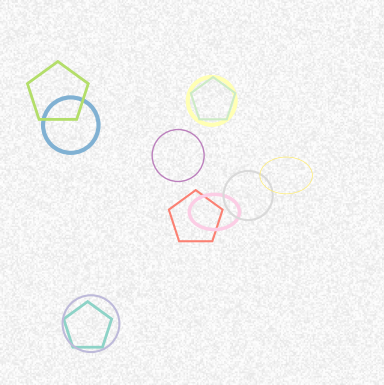[{"shape": "pentagon", "thickness": 2, "radius": 0.33, "center": [0.228, 0.151]}, {"shape": "circle", "thickness": 3, "radius": 0.31, "center": [0.55, 0.738]}, {"shape": "circle", "thickness": 1.5, "radius": 0.37, "center": [0.236, 0.159]}, {"shape": "pentagon", "thickness": 1.5, "radius": 0.37, "center": [0.508, 0.433]}, {"shape": "circle", "thickness": 3, "radius": 0.36, "center": [0.184, 0.675]}, {"shape": "pentagon", "thickness": 2, "radius": 0.42, "center": [0.15, 0.757]}, {"shape": "oval", "thickness": 2.5, "radius": 0.33, "center": [0.557, 0.449]}, {"shape": "circle", "thickness": 1.5, "radius": 0.32, "center": [0.644, 0.492]}, {"shape": "circle", "thickness": 1, "radius": 0.34, "center": [0.463, 0.596]}, {"shape": "pentagon", "thickness": 1.5, "radius": 0.3, "center": [0.553, 0.739]}, {"shape": "oval", "thickness": 0.5, "radius": 0.34, "center": [0.743, 0.544]}]